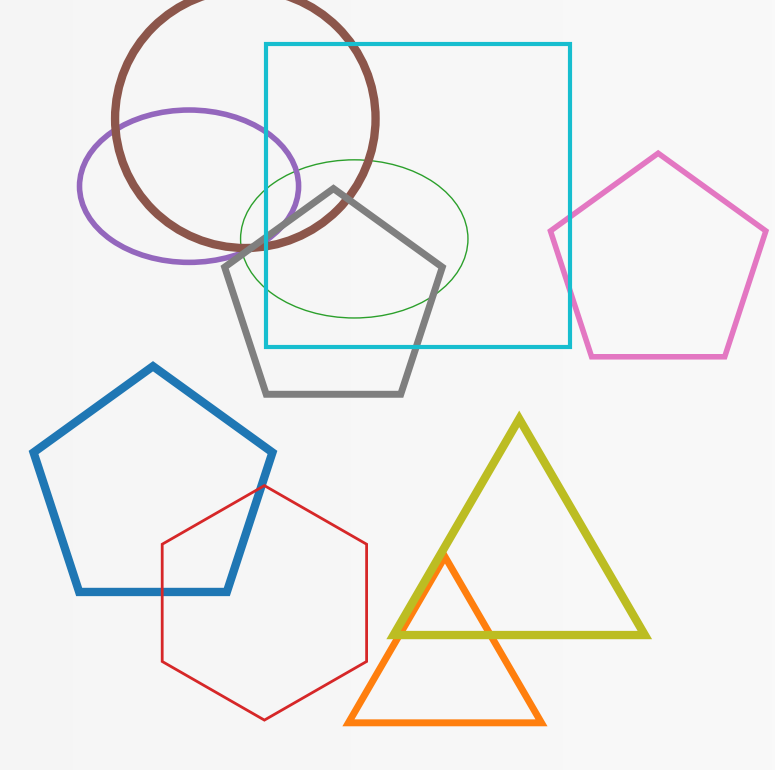[{"shape": "pentagon", "thickness": 3, "radius": 0.81, "center": [0.197, 0.362]}, {"shape": "triangle", "thickness": 2.5, "radius": 0.72, "center": [0.574, 0.133]}, {"shape": "oval", "thickness": 0.5, "radius": 0.73, "center": [0.457, 0.69]}, {"shape": "hexagon", "thickness": 1, "radius": 0.76, "center": [0.341, 0.217]}, {"shape": "oval", "thickness": 2, "radius": 0.71, "center": [0.244, 0.758]}, {"shape": "circle", "thickness": 3, "radius": 0.84, "center": [0.317, 0.846]}, {"shape": "pentagon", "thickness": 2, "radius": 0.73, "center": [0.849, 0.655]}, {"shape": "pentagon", "thickness": 2.5, "radius": 0.74, "center": [0.43, 0.607]}, {"shape": "triangle", "thickness": 3, "radius": 0.94, "center": [0.67, 0.269]}, {"shape": "square", "thickness": 1.5, "radius": 0.98, "center": [0.539, 0.746]}]